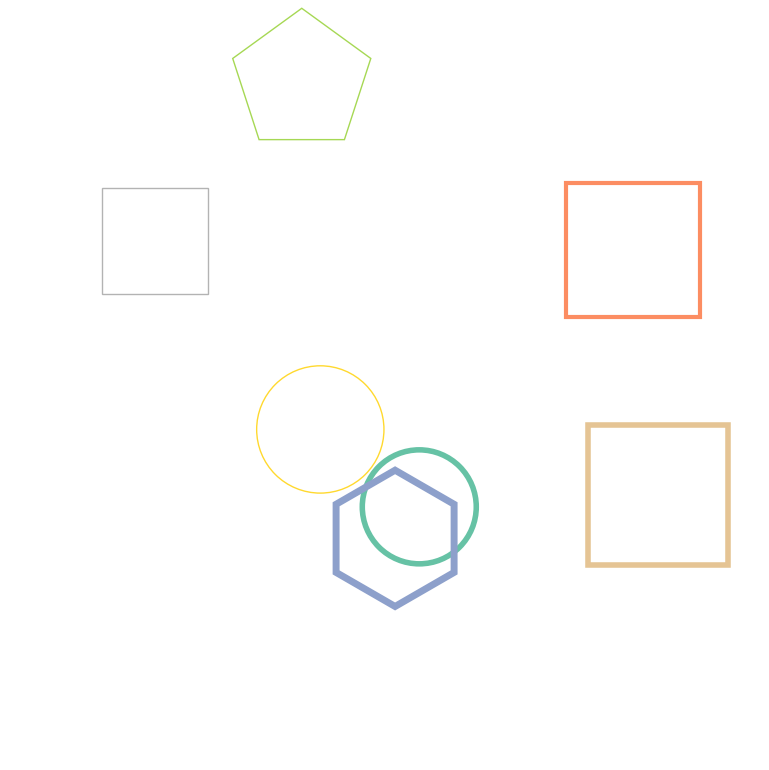[{"shape": "circle", "thickness": 2, "radius": 0.37, "center": [0.545, 0.342]}, {"shape": "square", "thickness": 1.5, "radius": 0.43, "center": [0.822, 0.675]}, {"shape": "hexagon", "thickness": 2.5, "radius": 0.44, "center": [0.513, 0.301]}, {"shape": "pentagon", "thickness": 0.5, "radius": 0.47, "center": [0.392, 0.895]}, {"shape": "circle", "thickness": 0.5, "radius": 0.41, "center": [0.416, 0.442]}, {"shape": "square", "thickness": 2, "radius": 0.45, "center": [0.855, 0.357]}, {"shape": "square", "thickness": 0.5, "radius": 0.35, "center": [0.201, 0.687]}]